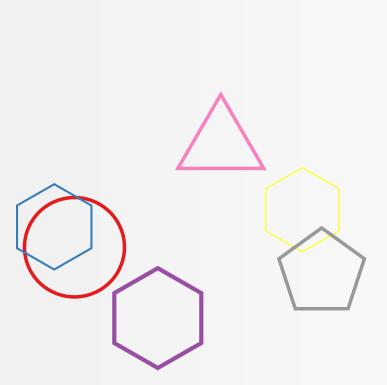[{"shape": "circle", "thickness": 2.5, "radius": 0.65, "center": [0.192, 0.358]}, {"shape": "hexagon", "thickness": 1.5, "radius": 0.55, "center": [0.14, 0.411]}, {"shape": "hexagon", "thickness": 3, "radius": 0.65, "center": [0.407, 0.174]}, {"shape": "hexagon", "thickness": 1, "radius": 0.55, "center": [0.78, 0.455]}, {"shape": "triangle", "thickness": 2.5, "radius": 0.64, "center": [0.57, 0.626]}, {"shape": "pentagon", "thickness": 2.5, "radius": 0.58, "center": [0.83, 0.292]}]